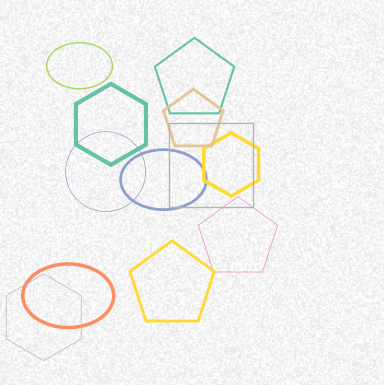[{"shape": "pentagon", "thickness": 1.5, "radius": 0.54, "center": [0.505, 0.793]}, {"shape": "hexagon", "thickness": 3, "radius": 0.53, "center": [0.288, 0.677]}, {"shape": "oval", "thickness": 2.5, "radius": 0.59, "center": [0.177, 0.232]}, {"shape": "circle", "thickness": 0.5, "radius": 0.52, "center": [0.274, 0.554]}, {"shape": "oval", "thickness": 2, "radius": 0.56, "center": [0.425, 0.533]}, {"shape": "pentagon", "thickness": 0.5, "radius": 0.54, "center": [0.618, 0.381]}, {"shape": "oval", "thickness": 1, "radius": 0.43, "center": [0.207, 0.829]}, {"shape": "hexagon", "thickness": 2.5, "radius": 0.41, "center": [0.601, 0.573]}, {"shape": "pentagon", "thickness": 2, "radius": 0.58, "center": [0.447, 0.259]}, {"shape": "pentagon", "thickness": 2, "radius": 0.41, "center": [0.502, 0.687]}, {"shape": "square", "thickness": 1, "radius": 0.55, "center": [0.548, 0.571]}, {"shape": "hexagon", "thickness": 0.5, "radius": 0.56, "center": [0.114, 0.176]}]